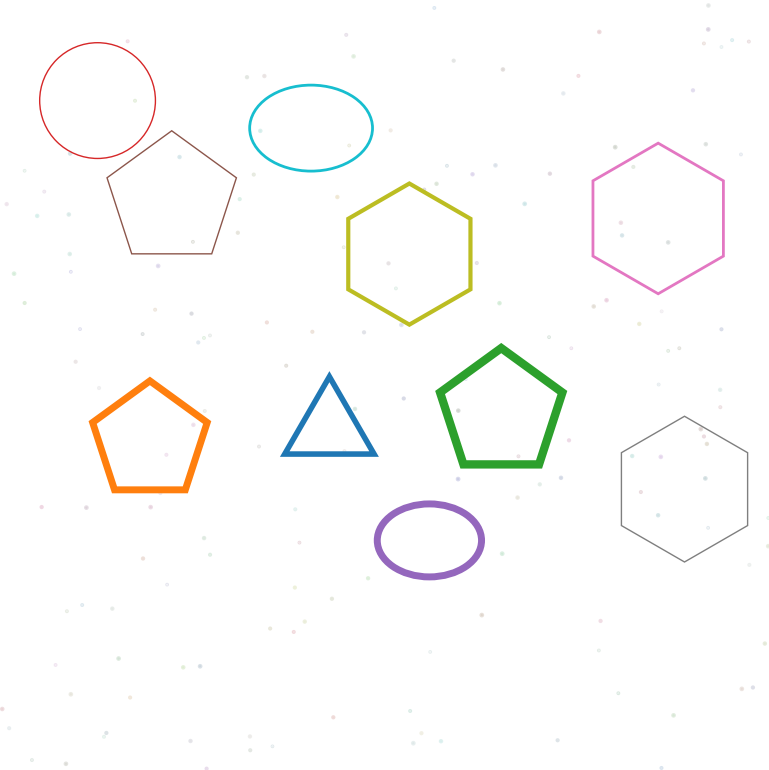[{"shape": "triangle", "thickness": 2, "radius": 0.33, "center": [0.428, 0.444]}, {"shape": "pentagon", "thickness": 2.5, "radius": 0.39, "center": [0.195, 0.427]}, {"shape": "pentagon", "thickness": 3, "radius": 0.42, "center": [0.651, 0.464]}, {"shape": "circle", "thickness": 0.5, "radius": 0.38, "center": [0.127, 0.869]}, {"shape": "oval", "thickness": 2.5, "radius": 0.34, "center": [0.558, 0.298]}, {"shape": "pentagon", "thickness": 0.5, "radius": 0.44, "center": [0.223, 0.742]}, {"shape": "hexagon", "thickness": 1, "radius": 0.49, "center": [0.855, 0.716]}, {"shape": "hexagon", "thickness": 0.5, "radius": 0.47, "center": [0.889, 0.365]}, {"shape": "hexagon", "thickness": 1.5, "radius": 0.46, "center": [0.532, 0.67]}, {"shape": "oval", "thickness": 1, "radius": 0.4, "center": [0.404, 0.834]}]